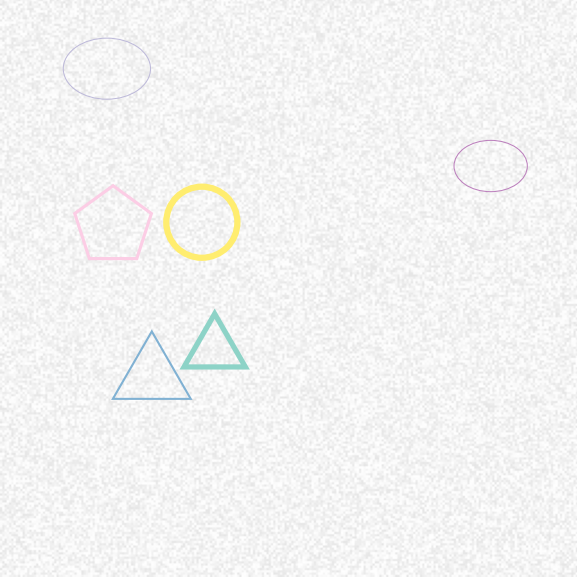[{"shape": "triangle", "thickness": 2.5, "radius": 0.31, "center": [0.372, 0.394]}, {"shape": "oval", "thickness": 0.5, "radius": 0.38, "center": [0.185, 0.88]}, {"shape": "triangle", "thickness": 1, "radius": 0.39, "center": [0.263, 0.347]}, {"shape": "pentagon", "thickness": 1.5, "radius": 0.35, "center": [0.196, 0.608]}, {"shape": "oval", "thickness": 0.5, "radius": 0.32, "center": [0.85, 0.712]}, {"shape": "circle", "thickness": 3, "radius": 0.31, "center": [0.349, 0.614]}]